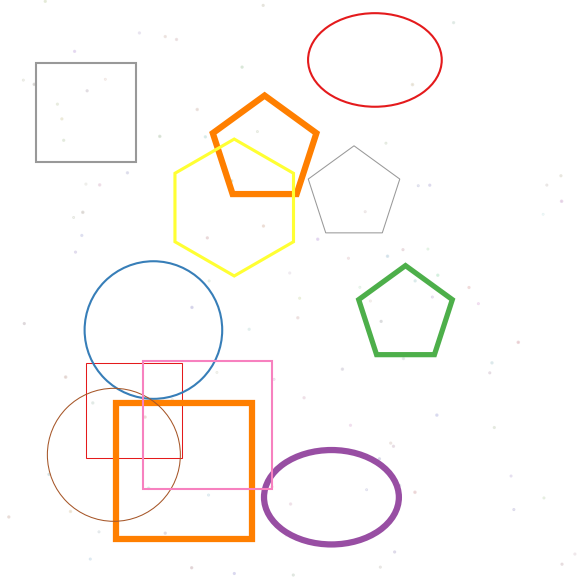[{"shape": "square", "thickness": 0.5, "radius": 0.41, "center": [0.232, 0.289]}, {"shape": "oval", "thickness": 1, "radius": 0.58, "center": [0.649, 0.895]}, {"shape": "circle", "thickness": 1, "radius": 0.6, "center": [0.266, 0.428]}, {"shape": "pentagon", "thickness": 2.5, "radius": 0.43, "center": [0.702, 0.454]}, {"shape": "oval", "thickness": 3, "radius": 0.58, "center": [0.574, 0.138]}, {"shape": "pentagon", "thickness": 3, "radius": 0.47, "center": [0.458, 0.739]}, {"shape": "square", "thickness": 3, "radius": 0.59, "center": [0.318, 0.184]}, {"shape": "hexagon", "thickness": 1.5, "radius": 0.59, "center": [0.406, 0.64]}, {"shape": "circle", "thickness": 0.5, "radius": 0.58, "center": [0.197, 0.212]}, {"shape": "square", "thickness": 1, "radius": 0.55, "center": [0.359, 0.263]}, {"shape": "pentagon", "thickness": 0.5, "radius": 0.42, "center": [0.613, 0.663]}, {"shape": "square", "thickness": 1, "radius": 0.43, "center": [0.149, 0.804]}]